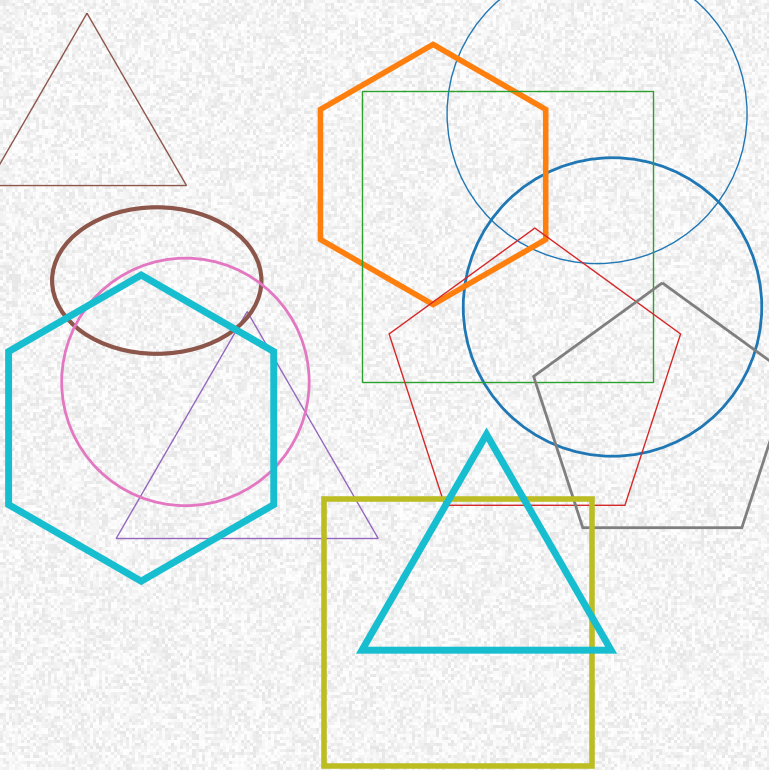[{"shape": "circle", "thickness": 1, "radius": 0.97, "center": [0.795, 0.601]}, {"shape": "circle", "thickness": 0.5, "radius": 0.97, "center": [0.775, 0.852]}, {"shape": "hexagon", "thickness": 2, "radius": 0.84, "center": [0.562, 0.773]}, {"shape": "square", "thickness": 0.5, "radius": 0.95, "center": [0.659, 0.693]}, {"shape": "pentagon", "thickness": 0.5, "radius": 1.0, "center": [0.695, 0.505]}, {"shape": "triangle", "thickness": 0.5, "radius": 0.98, "center": [0.321, 0.399]}, {"shape": "oval", "thickness": 1.5, "radius": 0.68, "center": [0.204, 0.636]}, {"shape": "triangle", "thickness": 0.5, "radius": 0.75, "center": [0.113, 0.834]}, {"shape": "circle", "thickness": 1, "radius": 0.8, "center": [0.241, 0.504]}, {"shape": "pentagon", "thickness": 1, "radius": 0.88, "center": [0.86, 0.457]}, {"shape": "square", "thickness": 2, "radius": 0.87, "center": [0.595, 0.178]}, {"shape": "hexagon", "thickness": 2.5, "radius": 0.99, "center": [0.183, 0.444]}, {"shape": "triangle", "thickness": 2.5, "radius": 0.93, "center": [0.632, 0.249]}]